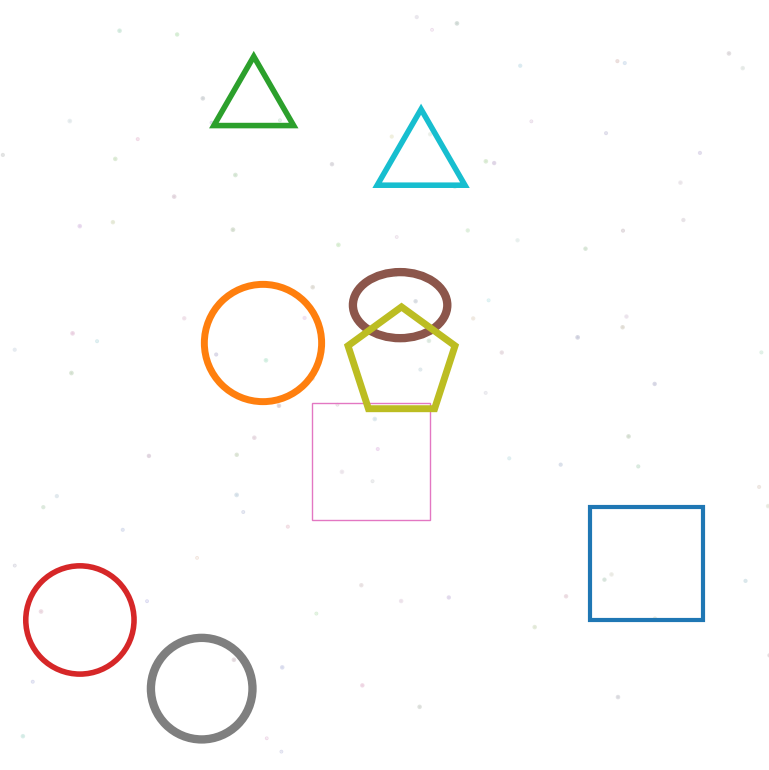[{"shape": "square", "thickness": 1.5, "radius": 0.37, "center": [0.84, 0.268]}, {"shape": "circle", "thickness": 2.5, "radius": 0.38, "center": [0.342, 0.555]}, {"shape": "triangle", "thickness": 2, "radius": 0.3, "center": [0.33, 0.867]}, {"shape": "circle", "thickness": 2, "radius": 0.35, "center": [0.104, 0.195]}, {"shape": "oval", "thickness": 3, "radius": 0.31, "center": [0.52, 0.604]}, {"shape": "square", "thickness": 0.5, "radius": 0.38, "center": [0.482, 0.401]}, {"shape": "circle", "thickness": 3, "radius": 0.33, "center": [0.262, 0.106]}, {"shape": "pentagon", "thickness": 2.5, "radius": 0.37, "center": [0.521, 0.528]}, {"shape": "triangle", "thickness": 2, "radius": 0.33, "center": [0.547, 0.792]}]